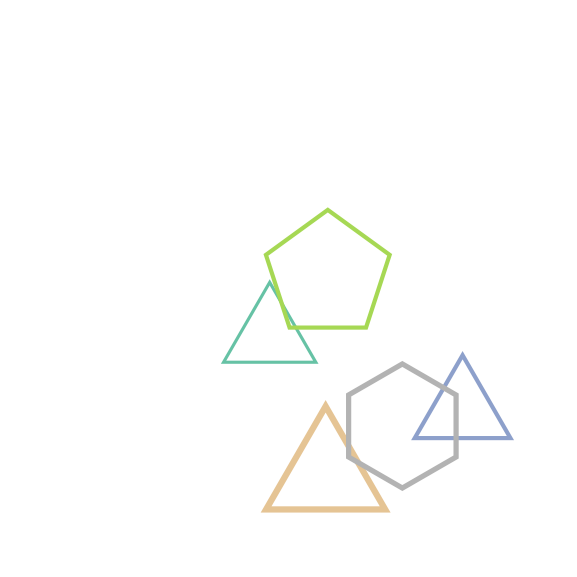[{"shape": "triangle", "thickness": 1.5, "radius": 0.46, "center": [0.467, 0.418]}, {"shape": "triangle", "thickness": 2, "radius": 0.48, "center": [0.801, 0.288]}, {"shape": "pentagon", "thickness": 2, "radius": 0.56, "center": [0.568, 0.523]}, {"shape": "triangle", "thickness": 3, "radius": 0.6, "center": [0.564, 0.177]}, {"shape": "hexagon", "thickness": 2.5, "radius": 0.54, "center": [0.697, 0.261]}]